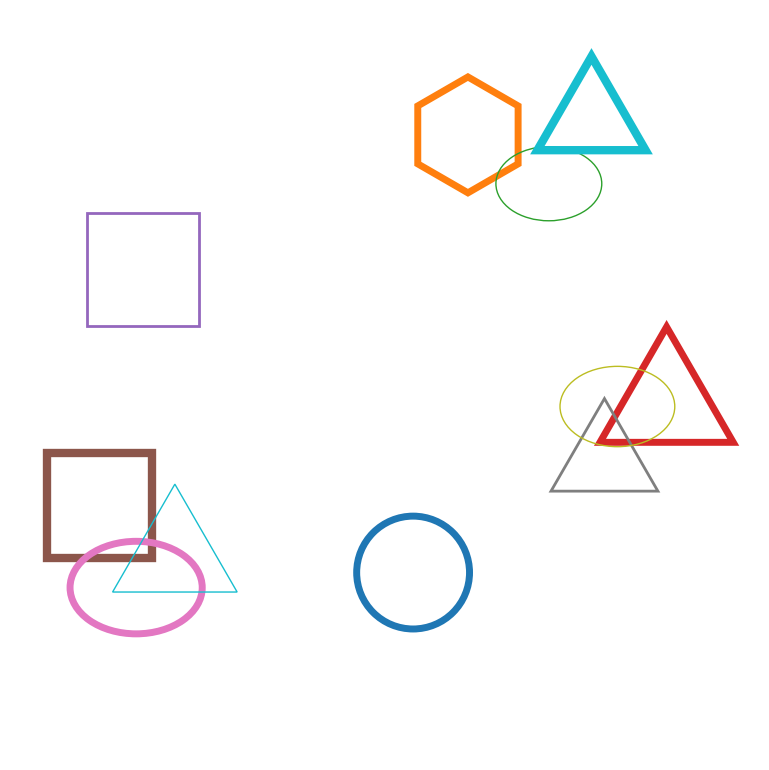[{"shape": "circle", "thickness": 2.5, "radius": 0.37, "center": [0.536, 0.256]}, {"shape": "hexagon", "thickness": 2.5, "radius": 0.38, "center": [0.608, 0.825]}, {"shape": "oval", "thickness": 0.5, "radius": 0.34, "center": [0.713, 0.761]}, {"shape": "triangle", "thickness": 2.5, "radius": 0.5, "center": [0.866, 0.476]}, {"shape": "square", "thickness": 1, "radius": 0.36, "center": [0.186, 0.65]}, {"shape": "square", "thickness": 3, "radius": 0.34, "center": [0.129, 0.344]}, {"shape": "oval", "thickness": 2.5, "radius": 0.43, "center": [0.177, 0.237]}, {"shape": "triangle", "thickness": 1, "radius": 0.4, "center": [0.785, 0.402]}, {"shape": "oval", "thickness": 0.5, "radius": 0.37, "center": [0.802, 0.472]}, {"shape": "triangle", "thickness": 3, "radius": 0.41, "center": [0.768, 0.846]}, {"shape": "triangle", "thickness": 0.5, "radius": 0.47, "center": [0.227, 0.278]}]